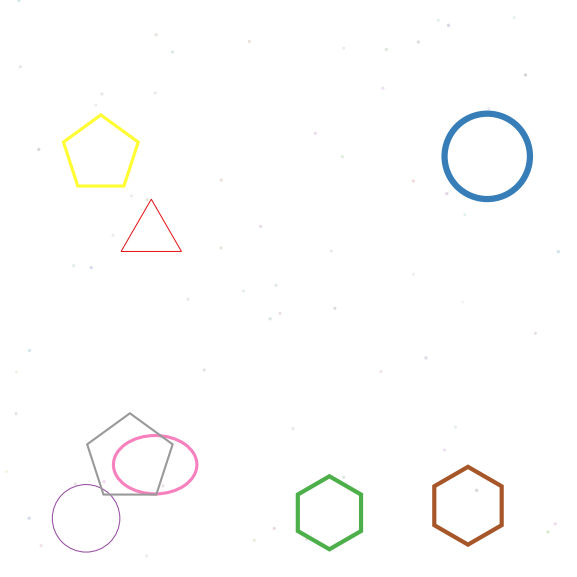[{"shape": "triangle", "thickness": 0.5, "radius": 0.3, "center": [0.262, 0.594]}, {"shape": "circle", "thickness": 3, "radius": 0.37, "center": [0.844, 0.728]}, {"shape": "hexagon", "thickness": 2, "radius": 0.32, "center": [0.57, 0.111]}, {"shape": "circle", "thickness": 0.5, "radius": 0.29, "center": [0.149, 0.102]}, {"shape": "pentagon", "thickness": 1.5, "radius": 0.34, "center": [0.175, 0.732]}, {"shape": "hexagon", "thickness": 2, "radius": 0.34, "center": [0.81, 0.123]}, {"shape": "oval", "thickness": 1.5, "radius": 0.36, "center": [0.269, 0.194]}, {"shape": "pentagon", "thickness": 1, "radius": 0.39, "center": [0.225, 0.206]}]